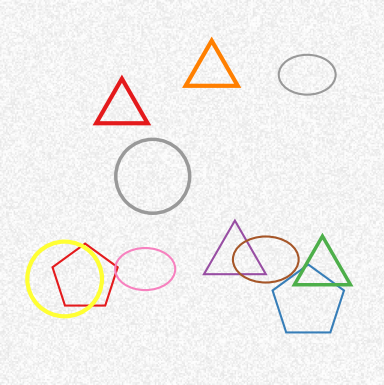[{"shape": "triangle", "thickness": 3, "radius": 0.39, "center": [0.317, 0.718]}, {"shape": "pentagon", "thickness": 1.5, "radius": 0.44, "center": [0.221, 0.278]}, {"shape": "pentagon", "thickness": 1.5, "radius": 0.49, "center": [0.801, 0.215]}, {"shape": "triangle", "thickness": 2.5, "radius": 0.42, "center": [0.837, 0.303]}, {"shape": "triangle", "thickness": 1.5, "radius": 0.46, "center": [0.61, 0.334]}, {"shape": "triangle", "thickness": 3, "radius": 0.39, "center": [0.55, 0.816]}, {"shape": "circle", "thickness": 3, "radius": 0.48, "center": [0.168, 0.275]}, {"shape": "oval", "thickness": 1.5, "radius": 0.43, "center": [0.69, 0.326]}, {"shape": "oval", "thickness": 1.5, "radius": 0.39, "center": [0.377, 0.301]}, {"shape": "circle", "thickness": 2.5, "radius": 0.48, "center": [0.397, 0.542]}, {"shape": "oval", "thickness": 1.5, "radius": 0.37, "center": [0.798, 0.806]}]